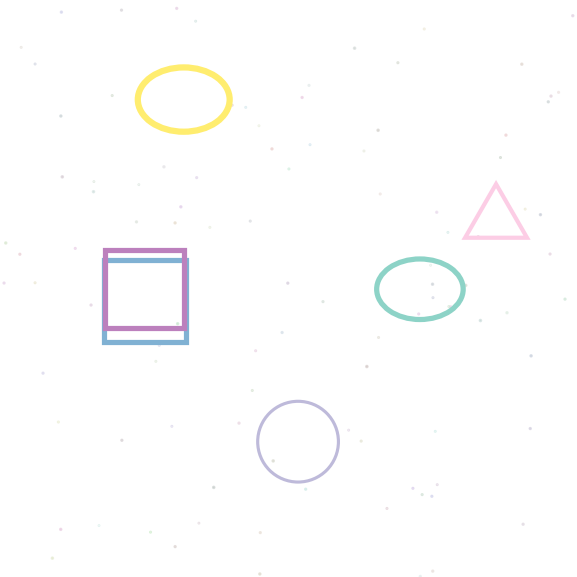[{"shape": "oval", "thickness": 2.5, "radius": 0.37, "center": [0.727, 0.498]}, {"shape": "circle", "thickness": 1.5, "radius": 0.35, "center": [0.516, 0.234]}, {"shape": "square", "thickness": 2.5, "radius": 0.36, "center": [0.251, 0.478]}, {"shape": "triangle", "thickness": 2, "radius": 0.31, "center": [0.859, 0.618]}, {"shape": "square", "thickness": 2.5, "radius": 0.34, "center": [0.25, 0.498]}, {"shape": "oval", "thickness": 3, "radius": 0.4, "center": [0.318, 0.827]}]